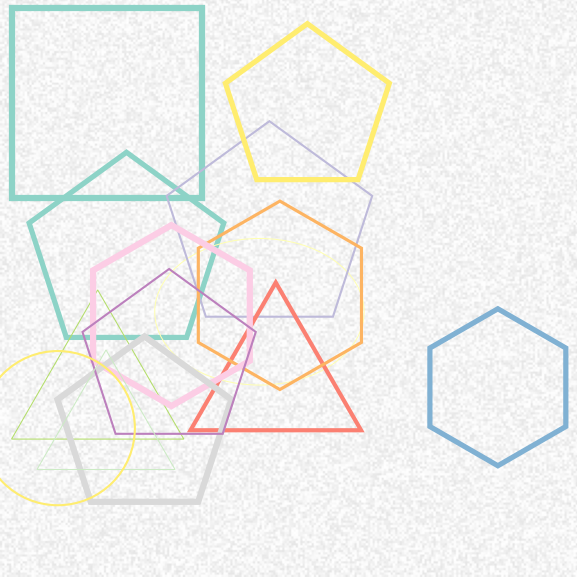[{"shape": "square", "thickness": 3, "radius": 0.82, "center": [0.185, 0.821]}, {"shape": "pentagon", "thickness": 2.5, "radius": 0.89, "center": [0.219, 0.558]}, {"shape": "oval", "thickness": 0.5, "radius": 0.91, "center": [0.449, 0.459]}, {"shape": "pentagon", "thickness": 1, "radius": 0.94, "center": [0.467, 0.602]}, {"shape": "triangle", "thickness": 2, "radius": 0.85, "center": [0.478, 0.339]}, {"shape": "hexagon", "thickness": 2.5, "radius": 0.68, "center": [0.862, 0.329]}, {"shape": "hexagon", "thickness": 1.5, "radius": 0.82, "center": [0.485, 0.488]}, {"shape": "triangle", "thickness": 0.5, "radius": 0.86, "center": [0.169, 0.325]}, {"shape": "hexagon", "thickness": 3, "radius": 0.78, "center": [0.297, 0.453]}, {"shape": "pentagon", "thickness": 3, "radius": 0.79, "center": [0.25, 0.258]}, {"shape": "pentagon", "thickness": 1, "radius": 0.79, "center": [0.293, 0.376]}, {"shape": "triangle", "thickness": 0.5, "radius": 0.69, "center": [0.184, 0.255]}, {"shape": "circle", "thickness": 1, "radius": 0.67, "center": [0.1, 0.258]}, {"shape": "pentagon", "thickness": 2.5, "radius": 0.75, "center": [0.532, 0.809]}]